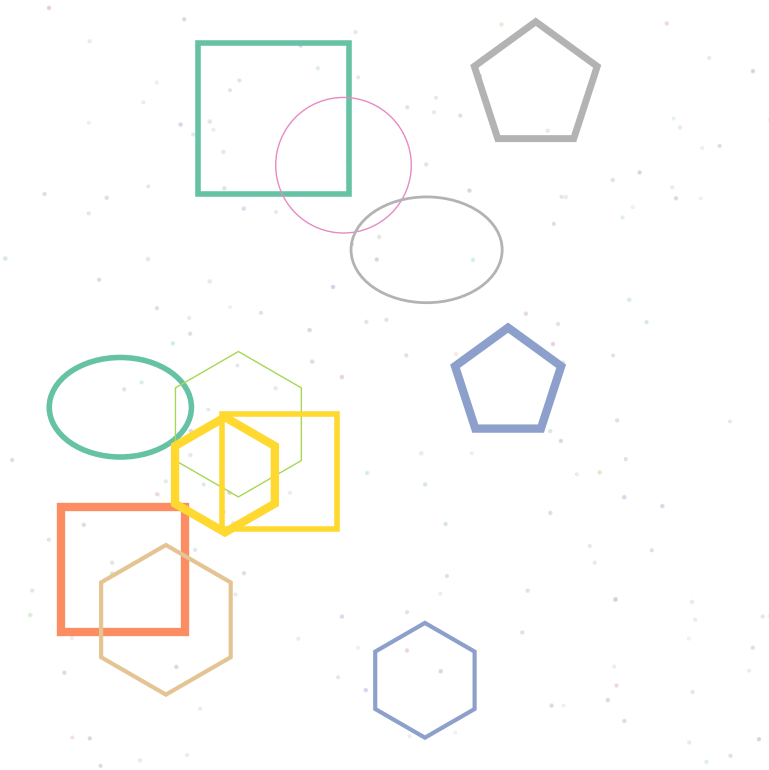[{"shape": "oval", "thickness": 2, "radius": 0.46, "center": [0.156, 0.471]}, {"shape": "square", "thickness": 2, "radius": 0.49, "center": [0.355, 0.846]}, {"shape": "square", "thickness": 3, "radius": 0.4, "center": [0.159, 0.26]}, {"shape": "pentagon", "thickness": 3, "radius": 0.36, "center": [0.66, 0.502]}, {"shape": "hexagon", "thickness": 1.5, "radius": 0.37, "center": [0.552, 0.116]}, {"shape": "circle", "thickness": 0.5, "radius": 0.44, "center": [0.446, 0.785]}, {"shape": "hexagon", "thickness": 0.5, "radius": 0.47, "center": [0.31, 0.449]}, {"shape": "square", "thickness": 2, "radius": 0.37, "center": [0.363, 0.388]}, {"shape": "hexagon", "thickness": 3, "radius": 0.37, "center": [0.292, 0.383]}, {"shape": "hexagon", "thickness": 1.5, "radius": 0.49, "center": [0.215, 0.195]}, {"shape": "pentagon", "thickness": 2.5, "radius": 0.42, "center": [0.696, 0.888]}, {"shape": "oval", "thickness": 1, "radius": 0.49, "center": [0.554, 0.676]}]